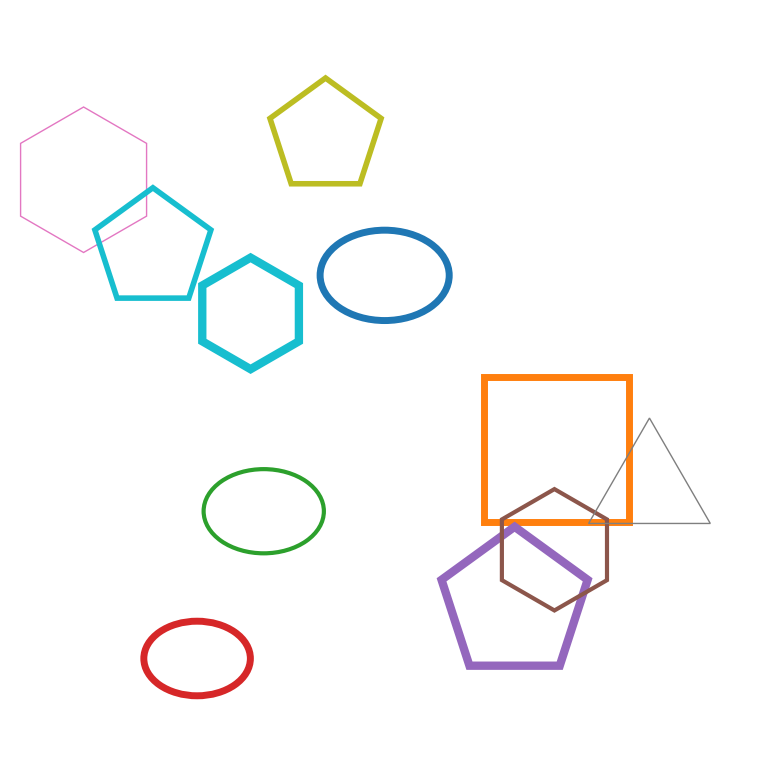[{"shape": "oval", "thickness": 2.5, "radius": 0.42, "center": [0.5, 0.642]}, {"shape": "square", "thickness": 2.5, "radius": 0.47, "center": [0.723, 0.416]}, {"shape": "oval", "thickness": 1.5, "radius": 0.39, "center": [0.343, 0.336]}, {"shape": "oval", "thickness": 2.5, "radius": 0.35, "center": [0.256, 0.145]}, {"shape": "pentagon", "thickness": 3, "radius": 0.5, "center": [0.668, 0.216]}, {"shape": "hexagon", "thickness": 1.5, "radius": 0.39, "center": [0.72, 0.286]}, {"shape": "hexagon", "thickness": 0.5, "radius": 0.47, "center": [0.109, 0.767]}, {"shape": "triangle", "thickness": 0.5, "radius": 0.46, "center": [0.843, 0.366]}, {"shape": "pentagon", "thickness": 2, "radius": 0.38, "center": [0.423, 0.823]}, {"shape": "pentagon", "thickness": 2, "radius": 0.4, "center": [0.199, 0.677]}, {"shape": "hexagon", "thickness": 3, "radius": 0.36, "center": [0.325, 0.593]}]